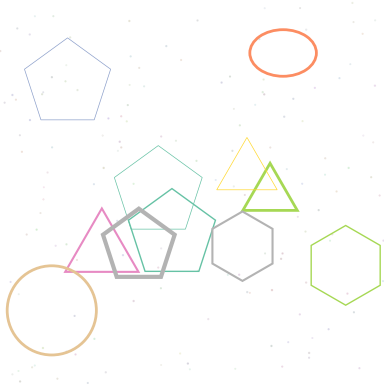[{"shape": "pentagon", "thickness": 0.5, "radius": 0.6, "center": [0.411, 0.502]}, {"shape": "pentagon", "thickness": 1, "radius": 0.59, "center": [0.447, 0.391]}, {"shape": "oval", "thickness": 2, "radius": 0.43, "center": [0.735, 0.862]}, {"shape": "pentagon", "thickness": 0.5, "radius": 0.59, "center": [0.175, 0.784]}, {"shape": "triangle", "thickness": 1.5, "radius": 0.55, "center": [0.265, 0.349]}, {"shape": "hexagon", "thickness": 1, "radius": 0.52, "center": [0.898, 0.311]}, {"shape": "triangle", "thickness": 2, "radius": 0.41, "center": [0.701, 0.494]}, {"shape": "triangle", "thickness": 0.5, "radius": 0.45, "center": [0.641, 0.552]}, {"shape": "circle", "thickness": 2, "radius": 0.58, "center": [0.134, 0.194]}, {"shape": "hexagon", "thickness": 1.5, "radius": 0.45, "center": [0.63, 0.361]}, {"shape": "pentagon", "thickness": 3, "radius": 0.49, "center": [0.361, 0.36]}]